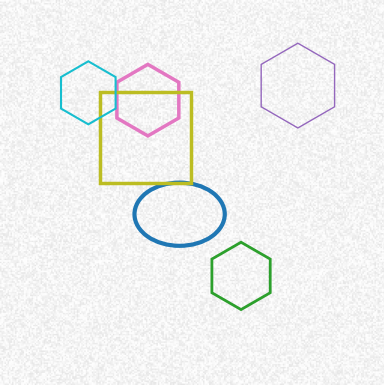[{"shape": "oval", "thickness": 3, "radius": 0.59, "center": [0.467, 0.444]}, {"shape": "hexagon", "thickness": 2, "radius": 0.44, "center": [0.626, 0.283]}, {"shape": "hexagon", "thickness": 1, "radius": 0.55, "center": [0.774, 0.778]}, {"shape": "hexagon", "thickness": 2.5, "radius": 0.46, "center": [0.384, 0.74]}, {"shape": "square", "thickness": 2.5, "radius": 0.59, "center": [0.378, 0.642]}, {"shape": "hexagon", "thickness": 1.5, "radius": 0.41, "center": [0.229, 0.759]}]